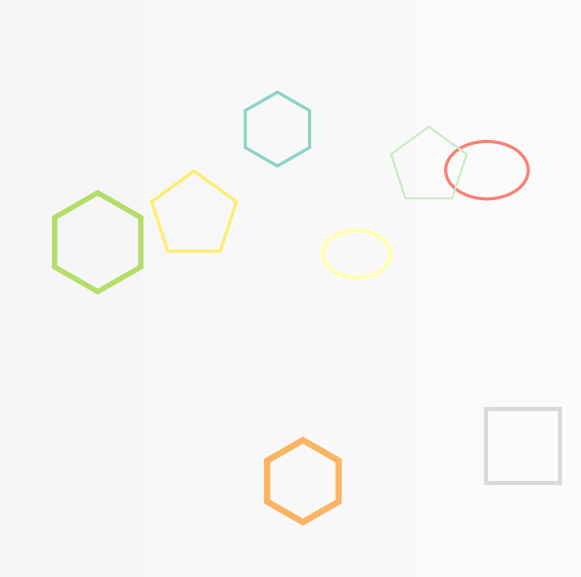[{"shape": "hexagon", "thickness": 1.5, "radius": 0.32, "center": [0.477, 0.776]}, {"shape": "oval", "thickness": 2, "radius": 0.29, "center": [0.614, 0.559]}, {"shape": "oval", "thickness": 1.5, "radius": 0.36, "center": [0.838, 0.704]}, {"shape": "hexagon", "thickness": 3, "radius": 0.35, "center": [0.521, 0.166]}, {"shape": "hexagon", "thickness": 2.5, "radius": 0.43, "center": [0.168, 0.58]}, {"shape": "square", "thickness": 2, "radius": 0.32, "center": [0.899, 0.227]}, {"shape": "pentagon", "thickness": 1, "radius": 0.34, "center": [0.738, 0.711]}, {"shape": "pentagon", "thickness": 1.5, "radius": 0.38, "center": [0.334, 0.626]}]